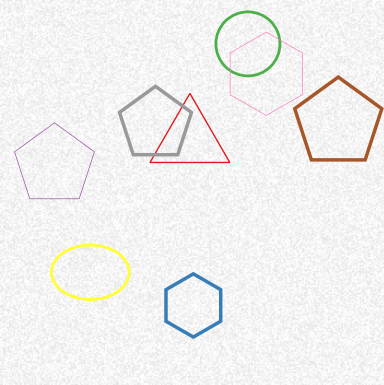[{"shape": "triangle", "thickness": 1, "radius": 0.6, "center": [0.493, 0.638]}, {"shape": "hexagon", "thickness": 2.5, "radius": 0.41, "center": [0.502, 0.207]}, {"shape": "circle", "thickness": 2, "radius": 0.42, "center": [0.644, 0.886]}, {"shape": "pentagon", "thickness": 0.5, "radius": 0.55, "center": [0.142, 0.572]}, {"shape": "oval", "thickness": 2, "radius": 0.5, "center": [0.235, 0.293]}, {"shape": "pentagon", "thickness": 2.5, "radius": 0.59, "center": [0.879, 0.681]}, {"shape": "hexagon", "thickness": 0.5, "radius": 0.54, "center": [0.692, 0.808]}, {"shape": "pentagon", "thickness": 2.5, "radius": 0.49, "center": [0.404, 0.678]}]